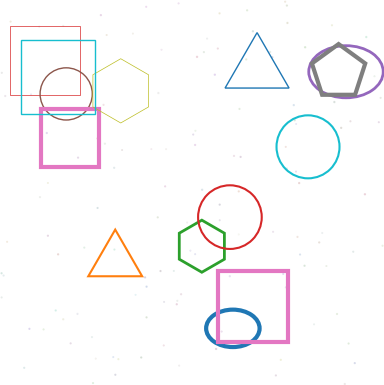[{"shape": "oval", "thickness": 3, "radius": 0.35, "center": [0.605, 0.147]}, {"shape": "triangle", "thickness": 1, "radius": 0.48, "center": [0.668, 0.819]}, {"shape": "triangle", "thickness": 1.5, "radius": 0.4, "center": [0.299, 0.323]}, {"shape": "hexagon", "thickness": 2, "radius": 0.34, "center": [0.524, 0.361]}, {"shape": "circle", "thickness": 1.5, "radius": 0.41, "center": [0.597, 0.436]}, {"shape": "square", "thickness": 0.5, "radius": 0.45, "center": [0.118, 0.843]}, {"shape": "oval", "thickness": 2, "radius": 0.48, "center": [0.899, 0.814]}, {"shape": "circle", "thickness": 1, "radius": 0.34, "center": [0.172, 0.756]}, {"shape": "square", "thickness": 3, "radius": 0.46, "center": [0.657, 0.204]}, {"shape": "square", "thickness": 3, "radius": 0.38, "center": [0.182, 0.642]}, {"shape": "pentagon", "thickness": 3, "radius": 0.36, "center": [0.879, 0.813]}, {"shape": "hexagon", "thickness": 0.5, "radius": 0.42, "center": [0.314, 0.764]}, {"shape": "circle", "thickness": 1.5, "radius": 0.41, "center": [0.8, 0.619]}, {"shape": "square", "thickness": 1, "radius": 0.48, "center": [0.151, 0.8]}]